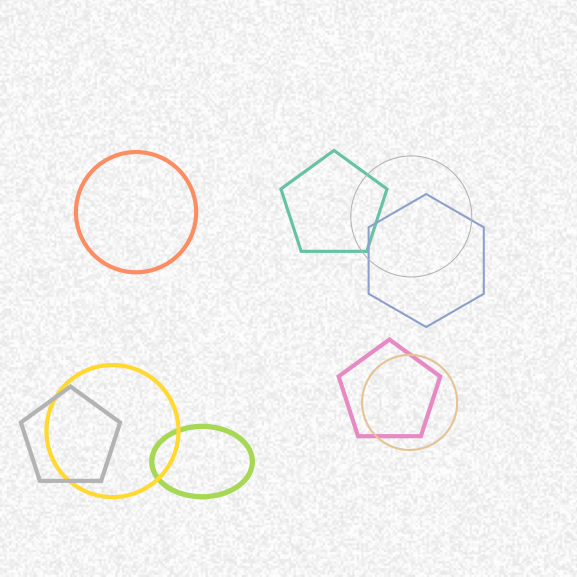[{"shape": "pentagon", "thickness": 1.5, "radius": 0.48, "center": [0.578, 0.642]}, {"shape": "circle", "thickness": 2, "radius": 0.52, "center": [0.236, 0.632]}, {"shape": "hexagon", "thickness": 1, "radius": 0.58, "center": [0.738, 0.548]}, {"shape": "pentagon", "thickness": 2, "radius": 0.46, "center": [0.674, 0.319]}, {"shape": "oval", "thickness": 2.5, "radius": 0.44, "center": [0.35, 0.2]}, {"shape": "circle", "thickness": 2, "radius": 0.57, "center": [0.195, 0.253]}, {"shape": "circle", "thickness": 1, "radius": 0.41, "center": [0.709, 0.302]}, {"shape": "circle", "thickness": 0.5, "radius": 0.52, "center": [0.712, 0.624]}, {"shape": "pentagon", "thickness": 2, "radius": 0.45, "center": [0.122, 0.24]}]